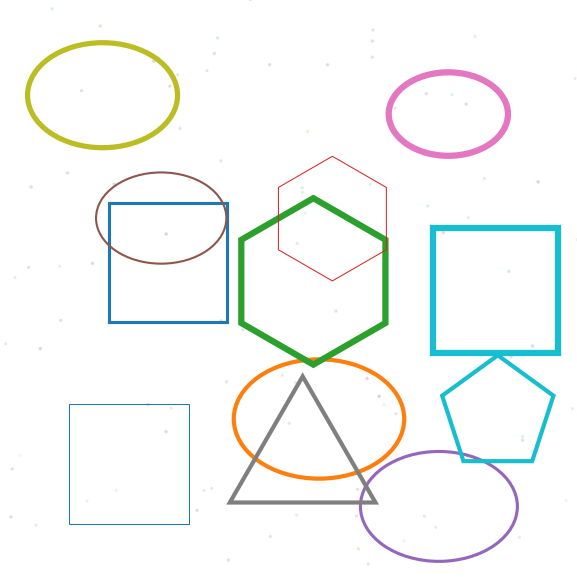[{"shape": "square", "thickness": 1.5, "radius": 0.51, "center": [0.291, 0.545]}, {"shape": "square", "thickness": 0.5, "radius": 0.52, "center": [0.223, 0.196]}, {"shape": "oval", "thickness": 2, "radius": 0.74, "center": [0.552, 0.274]}, {"shape": "hexagon", "thickness": 3, "radius": 0.72, "center": [0.543, 0.512]}, {"shape": "hexagon", "thickness": 0.5, "radius": 0.54, "center": [0.576, 0.621]}, {"shape": "oval", "thickness": 1.5, "radius": 0.68, "center": [0.76, 0.122]}, {"shape": "oval", "thickness": 1, "radius": 0.56, "center": [0.279, 0.622]}, {"shape": "oval", "thickness": 3, "radius": 0.52, "center": [0.776, 0.802]}, {"shape": "triangle", "thickness": 2, "radius": 0.73, "center": [0.524, 0.202]}, {"shape": "oval", "thickness": 2.5, "radius": 0.65, "center": [0.178, 0.834]}, {"shape": "pentagon", "thickness": 2, "radius": 0.51, "center": [0.862, 0.283]}, {"shape": "square", "thickness": 3, "radius": 0.54, "center": [0.858, 0.496]}]